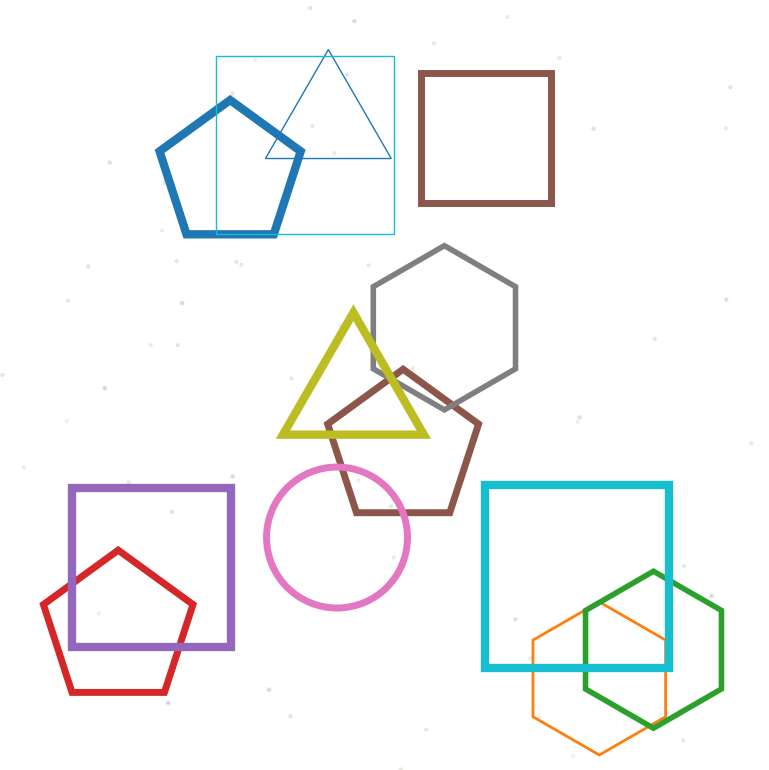[{"shape": "pentagon", "thickness": 3, "radius": 0.48, "center": [0.299, 0.774]}, {"shape": "triangle", "thickness": 0.5, "radius": 0.47, "center": [0.426, 0.841]}, {"shape": "hexagon", "thickness": 1, "radius": 0.5, "center": [0.778, 0.119]}, {"shape": "hexagon", "thickness": 2, "radius": 0.51, "center": [0.849, 0.156]}, {"shape": "pentagon", "thickness": 2.5, "radius": 0.51, "center": [0.154, 0.183]}, {"shape": "square", "thickness": 3, "radius": 0.52, "center": [0.196, 0.263]}, {"shape": "square", "thickness": 2.5, "radius": 0.42, "center": [0.631, 0.821]}, {"shape": "pentagon", "thickness": 2.5, "radius": 0.52, "center": [0.524, 0.417]}, {"shape": "circle", "thickness": 2.5, "radius": 0.46, "center": [0.438, 0.302]}, {"shape": "hexagon", "thickness": 2, "radius": 0.53, "center": [0.577, 0.574]}, {"shape": "triangle", "thickness": 3, "radius": 0.53, "center": [0.459, 0.488]}, {"shape": "square", "thickness": 0.5, "radius": 0.58, "center": [0.396, 0.812]}, {"shape": "square", "thickness": 3, "radius": 0.59, "center": [0.749, 0.251]}]